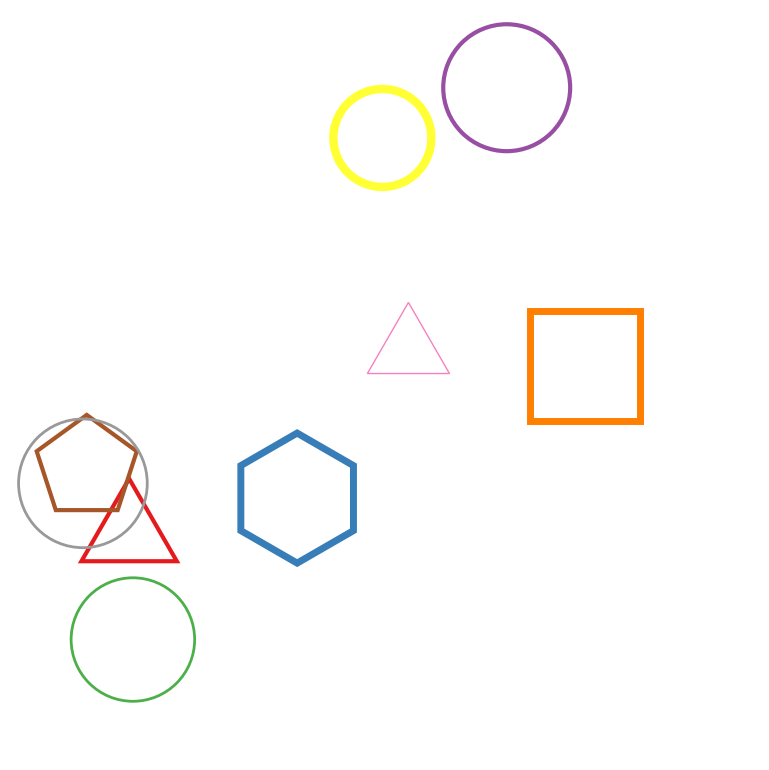[{"shape": "triangle", "thickness": 1.5, "radius": 0.36, "center": [0.168, 0.307]}, {"shape": "hexagon", "thickness": 2.5, "radius": 0.42, "center": [0.386, 0.353]}, {"shape": "circle", "thickness": 1, "radius": 0.4, "center": [0.173, 0.169]}, {"shape": "circle", "thickness": 1.5, "radius": 0.41, "center": [0.658, 0.886]}, {"shape": "square", "thickness": 2.5, "radius": 0.36, "center": [0.76, 0.525]}, {"shape": "circle", "thickness": 3, "radius": 0.32, "center": [0.497, 0.821]}, {"shape": "pentagon", "thickness": 1.5, "radius": 0.34, "center": [0.113, 0.393]}, {"shape": "triangle", "thickness": 0.5, "radius": 0.31, "center": [0.53, 0.546]}, {"shape": "circle", "thickness": 1, "radius": 0.42, "center": [0.108, 0.372]}]